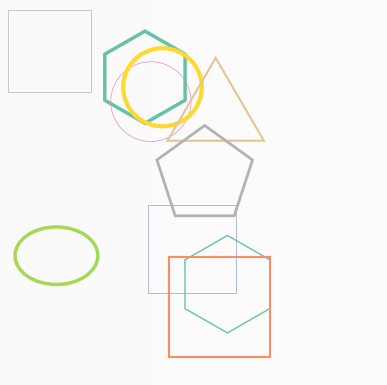[{"shape": "hexagon", "thickness": 2.5, "radius": 0.6, "center": [0.374, 0.799]}, {"shape": "hexagon", "thickness": 1, "radius": 0.63, "center": [0.587, 0.262]}, {"shape": "square", "thickness": 1.5, "radius": 0.65, "center": [0.567, 0.203]}, {"shape": "square", "thickness": 0.5, "radius": 0.57, "center": [0.495, 0.354]}, {"shape": "circle", "thickness": 0.5, "radius": 0.52, "center": [0.389, 0.736]}, {"shape": "oval", "thickness": 2.5, "radius": 0.53, "center": [0.146, 0.336]}, {"shape": "circle", "thickness": 3, "radius": 0.51, "center": [0.419, 0.773]}, {"shape": "triangle", "thickness": 1.5, "radius": 0.72, "center": [0.557, 0.706]}, {"shape": "square", "thickness": 0.5, "radius": 0.54, "center": [0.128, 0.868]}, {"shape": "pentagon", "thickness": 2, "radius": 0.65, "center": [0.528, 0.544]}]